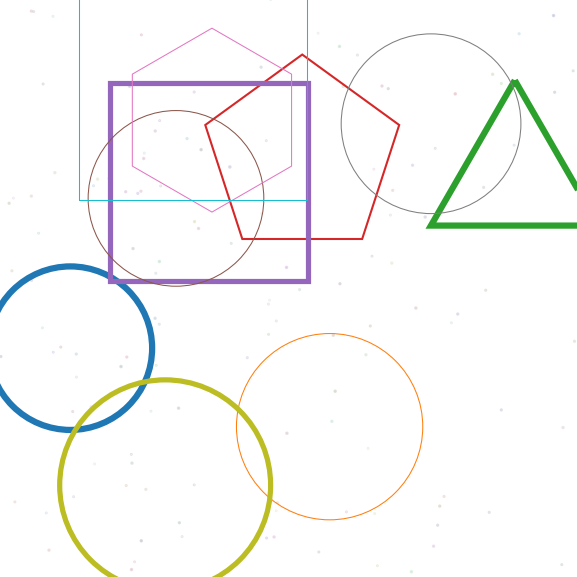[{"shape": "circle", "thickness": 3, "radius": 0.71, "center": [0.122, 0.396]}, {"shape": "circle", "thickness": 0.5, "radius": 0.81, "center": [0.571, 0.26]}, {"shape": "triangle", "thickness": 3, "radius": 0.84, "center": [0.891, 0.692]}, {"shape": "pentagon", "thickness": 1, "radius": 0.88, "center": [0.523, 0.728]}, {"shape": "square", "thickness": 2.5, "radius": 0.86, "center": [0.362, 0.684]}, {"shape": "circle", "thickness": 0.5, "radius": 0.76, "center": [0.305, 0.656]}, {"shape": "hexagon", "thickness": 0.5, "radius": 0.8, "center": [0.367, 0.791]}, {"shape": "circle", "thickness": 0.5, "radius": 0.78, "center": [0.746, 0.785]}, {"shape": "circle", "thickness": 2.5, "radius": 0.91, "center": [0.286, 0.159]}, {"shape": "square", "thickness": 0.5, "radius": 0.98, "center": [0.334, 0.849]}]